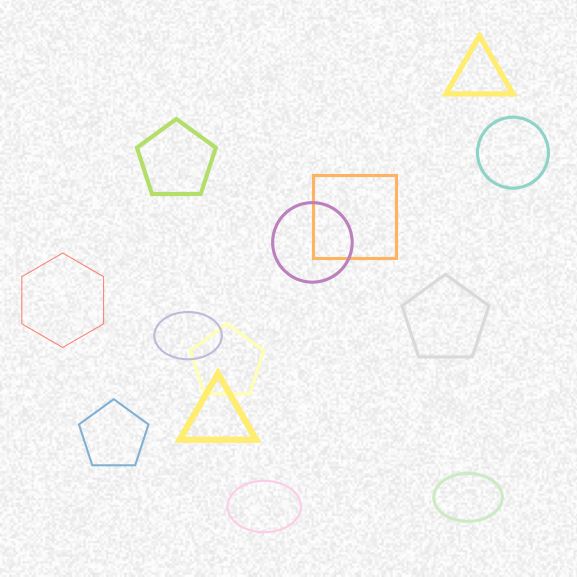[{"shape": "circle", "thickness": 1.5, "radius": 0.31, "center": [0.888, 0.735]}, {"shape": "pentagon", "thickness": 1.5, "radius": 0.33, "center": [0.393, 0.372]}, {"shape": "oval", "thickness": 1, "radius": 0.29, "center": [0.326, 0.418]}, {"shape": "hexagon", "thickness": 0.5, "radius": 0.41, "center": [0.109, 0.479]}, {"shape": "pentagon", "thickness": 1, "radius": 0.32, "center": [0.197, 0.245]}, {"shape": "square", "thickness": 1.5, "radius": 0.36, "center": [0.614, 0.624]}, {"shape": "pentagon", "thickness": 2, "radius": 0.36, "center": [0.305, 0.721]}, {"shape": "oval", "thickness": 1, "radius": 0.32, "center": [0.458, 0.122]}, {"shape": "pentagon", "thickness": 1.5, "radius": 0.4, "center": [0.771, 0.445]}, {"shape": "circle", "thickness": 1.5, "radius": 0.34, "center": [0.541, 0.579]}, {"shape": "oval", "thickness": 1.5, "radius": 0.3, "center": [0.81, 0.138]}, {"shape": "triangle", "thickness": 2.5, "radius": 0.34, "center": [0.83, 0.87]}, {"shape": "triangle", "thickness": 3, "radius": 0.38, "center": [0.377, 0.276]}]